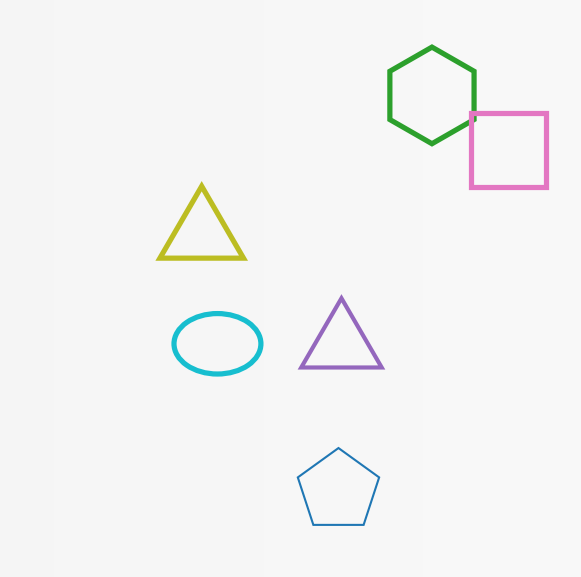[{"shape": "pentagon", "thickness": 1, "radius": 0.37, "center": [0.582, 0.15]}, {"shape": "hexagon", "thickness": 2.5, "radius": 0.42, "center": [0.743, 0.834]}, {"shape": "triangle", "thickness": 2, "radius": 0.4, "center": [0.587, 0.403]}, {"shape": "square", "thickness": 2.5, "radius": 0.32, "center": [0.875, 0.739]}, {"shape": "triangle", "thickness": 2.5, "radius": 0.42, "center": [0.347, 0.594]}, {"shape": "oval", "thickness": 2.5, "radius": 0.37, "center": [0.374, 0.404]}]